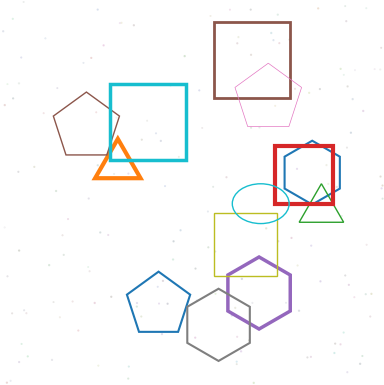[{"shape": "hexagon", "thickness": 1.5, "radius": 0.41, "center": [0.811, 0.552]}, {"shape": "pentagon", "thickness": 1.5, "radius": 0.43, "center": [0.412, 0.208]}, {"shape": "triangle", "thickness": 3, "radius": 0.34, "center": [0.306, 0.571]}, {"shape": "triangle", "thickness": 1, "radius": 0.33, "center": [0.835, 0.456]}, {"shape": "square", "thickness": 3, "radius": 0.37, "center": [0.79, 0.546]}, {"shape": "hexagon", "thickness": 2.5, "radius": 0.47, "center": [0.673, 0.239]}, {"shape": "pentagon", "thickness": 1, "radius": 0.45, "center": [0.224, 0.671]}, {"shape": "square", "thickness": 2, "radius": 0.49, "center": [0.654, 0.845]}, {"shape": "pentagon", "thickness": 0.5, "radius": 0.45, "center": [0.697, 0.745]}, {"shape": "hexagon", "thickness": 1.5, "radius": 0.47, "center": [0.568, 0.156]}, {"shape": "square", "thickness": 1, "radius": 0.41, "center": [0.638, 0.366]}, {"shape": "oval", "thickness": 1, "radius": 0.37, "center": [0.677, 0.471]}, {"shape": "square", "thickness": 2.5, "radius": 0.49, "center": [0.385, 0.684]}]